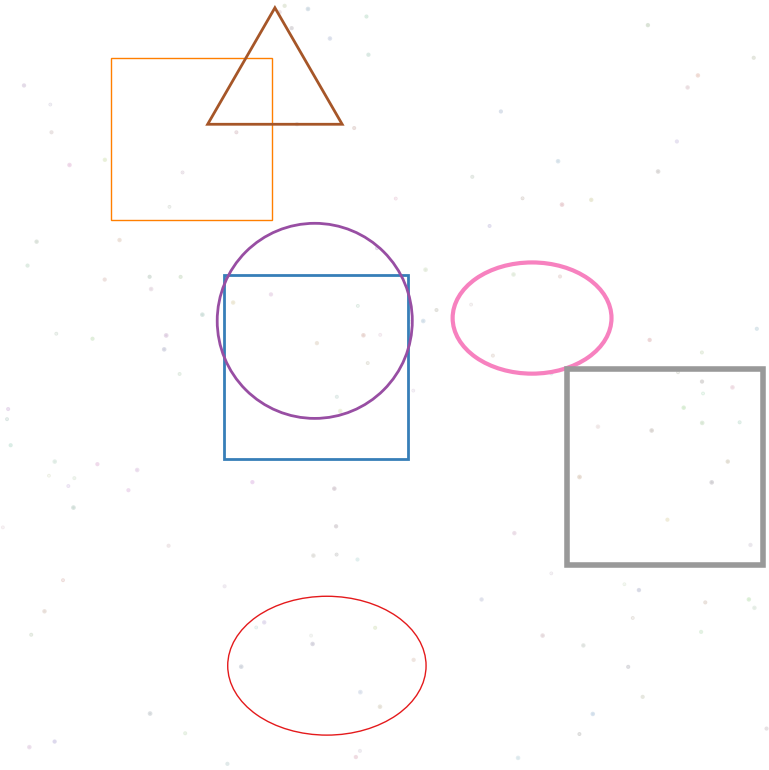[{"shape": "oval", "thickness": 0.5, "radius": 0.64, "center": [0.425, 0.135]}, {"shape": "square", "thickness": 1, "radius": 0.6, "center": [0.411, 0.524]}, {"shape": "circle", "thickness": 1, "radius": 0.63, "center": [0.409, 0.583]}, {"shape": "square", "thickness": 0.5, "radius": 0.52, "center": [0.249, 0.819]}, {"shape": "triangle", "thickness": 1, "radius": 0.5, "center": [0.357, 0.889]}, {"shape": "oval", "thickness": 1.5, "radius": 0.52, "center": [0.691, 0.587]}, {"shape": "square", "thickness": 2, "radius": 0.64, "center": [0.864, 0.394]}]